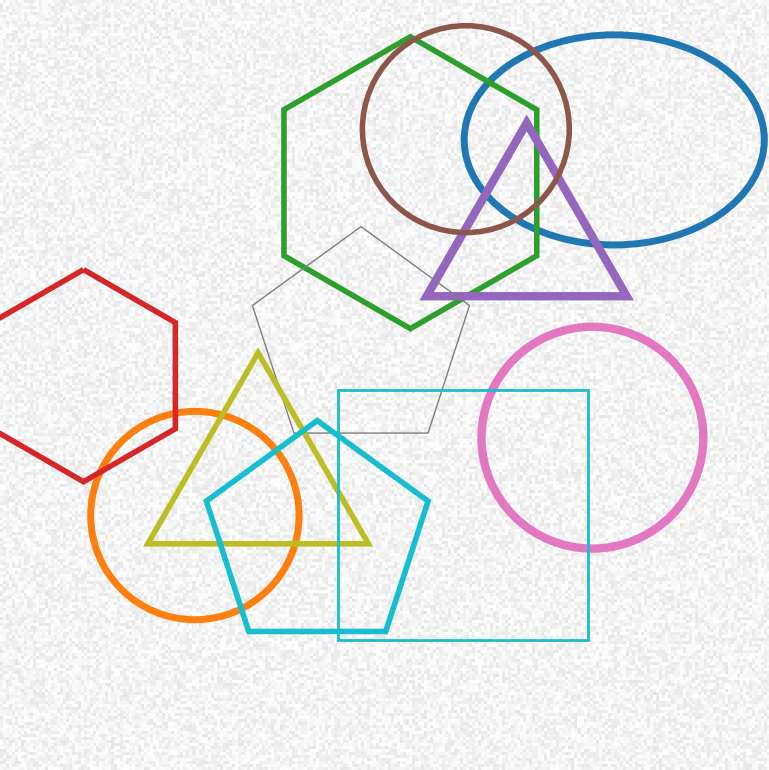[{"shape": "oval", "thickness": 2.5, "radius": 0.97, "center": [0.798, 0.818]}, {"shape": "circle", "thickness": 2.5, "radius": 0.68, "center": [0.253, 0.33]}, {"shape": "hexagon", "thickness": 2, "radius": 0.95, "center": [0.533, 0.763]}, {"shape": "hexagon", "thickness": 2, "radius": 0.69, "center": [0.108, 0.512]}, {"shape": "triangle", "thickness": 3, "radius": 0.75, "center": [0.684, 0.69]}, {"shape": "circle", "thickness": 2, "radius": 0.67, "center": [0.605, 0.832]}, {"shape": "circle", "thickness": 3, "radius": 0.72, "center": [0.769, 0.432]}, {"shape": "pentagon", "thickness": 0.5, "radius": 0.74, "center": [0.469, 0.557]}, {"shape": "triangle", "thickness": 2, "radius": 0.83, "center": [0.335, 0.376]}, {"shape": "pentagon", "thickness": 2, "radius": 0.76, "center": [0.412, 0.302]}, {"shape": "square", "thickness": 1, "radius": 0.81, "center": [0.602, 0.332]}]